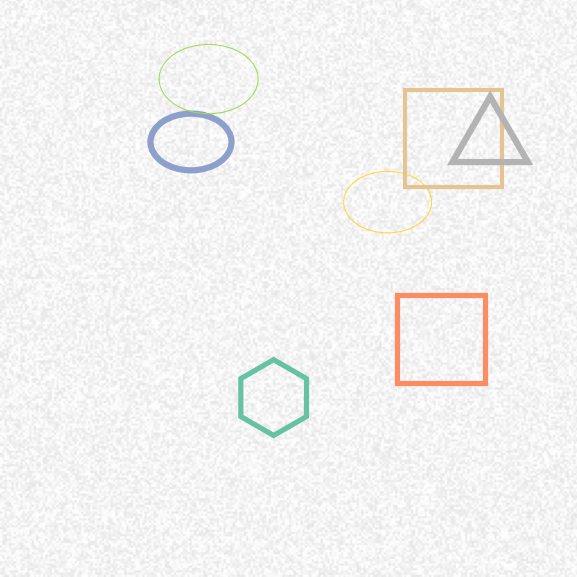[{"shape": "hexagon", "thickness": 2.5, "radius": 0.33, "center": [0.474, 0.311]}, {"shape": "square", "thickness": 2.5, "radius": 0.38, "center": [0.764, 0.412]}, {"shape": "oval", "thickness": 3, "radius": 0.35, "center": [0.331, 0.753]}, {"shape": "oval", "thickness": 0.5, "radius": 0.43, "center": [0.361, 0.862]}, {"shape": "oval", "thickness": 0.5, "radius": 0.38, "center": [0.671, 0.649]}, {"shape": "square", "thickness": 2, "radius": 0.42, "center": [0.785, 0.76]}, {"shape": "triangle", "thickness": 3, "radius": 0.38, "center": [0.849, 0.756]}]